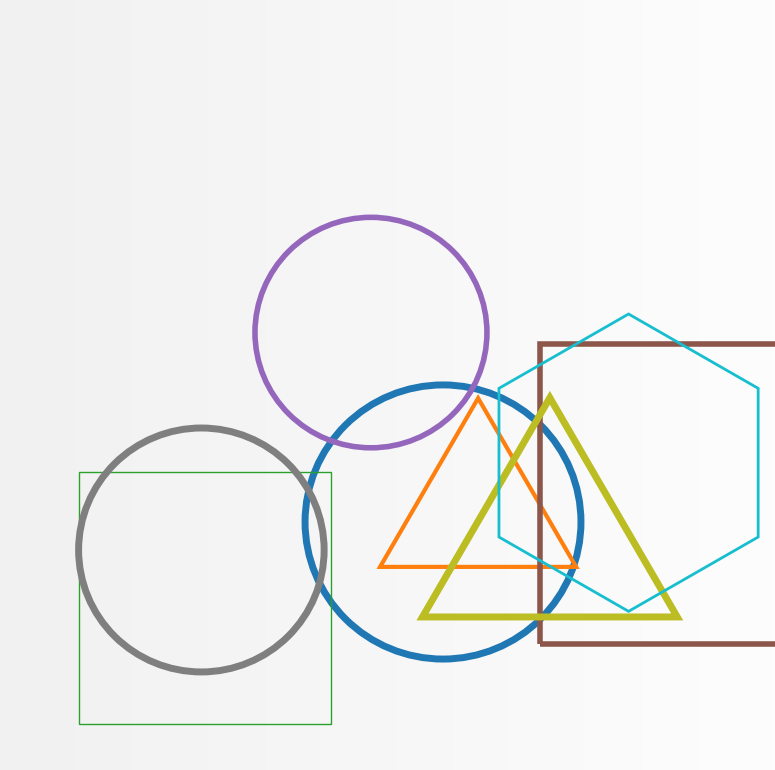[{"shape": "circle", "thickness": 2.5, "radius": 0.89, "center": [0.572, 0.322]}, {"shape": "triangle", "thickness": 1.5, "radius": 0.73, "center": [0.617, 0.337]}, {"shape": "square", "thickness": 0.5, "radius": 0.82, "center": [0.265, 0.223]}, {"shape": "circle", "thickness": 2, "radius": 0.75, "center": [0.479, 0.568]}, {"shape": "square", "thickness": 2, "radius": 0.97, "center": [0.891, 0.358]}, {"shape": "circle", "thickness": 2.5, "radius": 0.79, "center": [0.26, 0.286]}, {"shape": "triangle", "thickness": 2.5, "radius": 0.95, "center": [0.709, 0.294]}, {"shape": "hexagon", "thickness": 1, "radius": 0.97, "center": [0.811, 0.399]}]